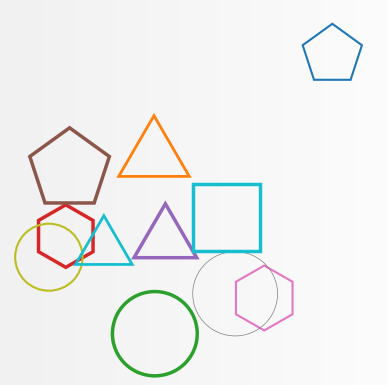[{"shape": "pentagon", "thickness": 1.5, "radius": 0.4, "center": [0.858, 0.858]}, {"shape": "triangle", "thickness": 2, "radius": 0.53, "center": [0.397, 0.594]}, {"shape": "circle", "thickness": 2.5, "radius": 0.55, "center": [0.4, 0.133]}, {"shape": "hexagon", "thickness": 2.5, "radius": 0.41, "center": [0.17, 0.387]}, {"shape": "triangle", "thickness": 2.5, "radius": 0.47, "center": [0.427, 0.377]}, {"shape": "pentagon", "thickness": 2.5, "radius": 0.54, "center": [0.18, 0.56]}, {"shape": "hexagon", "thickness": 1.5, "radius": 0.42, "center": [0.682, 0.226]}, {"shape": "circle", "thickness": 0.5, "radius": 0.55, "center": [0.607, 0.237]}, {"shape": "circle", "thickness": 1.5, "radius": 0.44, "center": [0.126, 0.332]}, {"shape": "triangle", "thickness": 2, "radius": 0.42, "center": [0.268, 0.355]}, {"shape": "square", "thickness": 2.5, "radius": 0.44, "center": [0.585, 0.436]}]